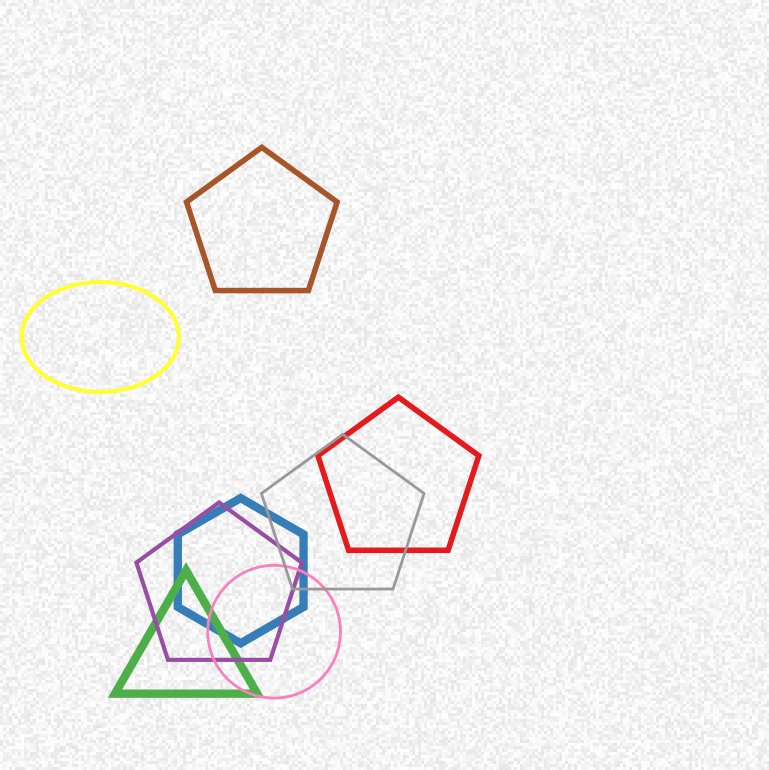[{"shape": "pentagon", "thickness": 2, "radius": 0.55, "center": [0.517, 0.374]}, {"shape": "hexagon", "thickness": 3, "radius": 0.47, "center": [0.313, 0.259]}, {"shape": "triangle", "thickness": 3, "radius": 0.53, "center": [0.242, 0.152]}, {"shape": "pentagon", "thickness": 1.5, "radius": 0.56, "center": [0.285, 0.234]}, {"shape": "oval", "thickness": 1.5, "radius": 0.51, "center": [0.13, 0.562]}, {"shape": "pentagon", "thickness": 2, "radius": 0.51, "center": [0.34, 0.706]}, {"shape": "circle", "thickness": 1, "radius": 0.43, "center": [0.356, 0.18]}, {"shape": "pentagon", "thickness": 1, "radius": 0.56, "center": [0.445, 0.325]}]